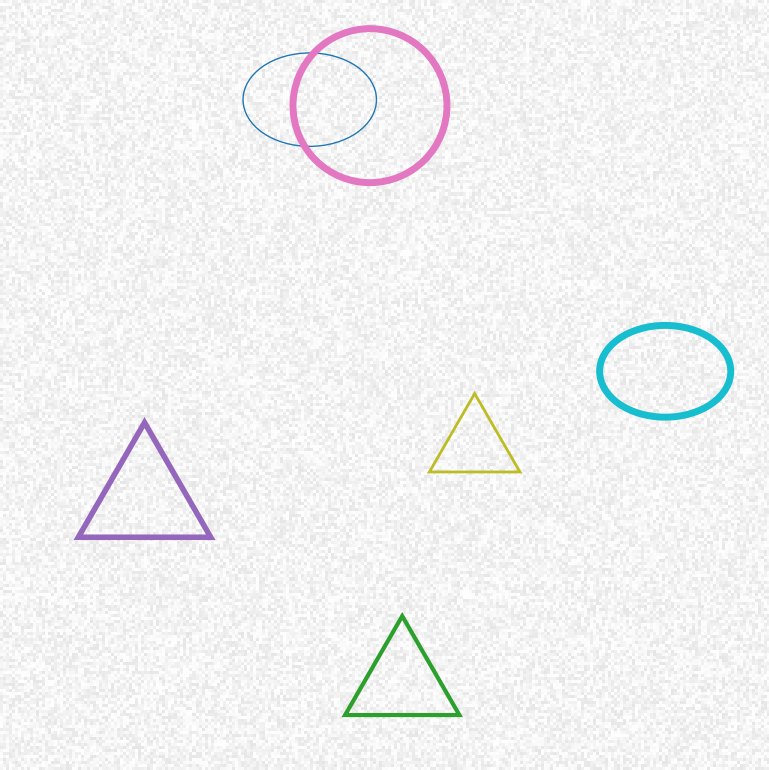[{"shape": "oval", "thickness": 0.5, "radius": 0.43, "center": [0.402, 0.871]}, {"shape": "triangle", "thickness": 1.5, "radius": 0.43, "center": [0.522, 0.114]}, {"shape": "triangle", "thickness": 2, "radius": 0.5, "center": [0.188, 0.352]}, {"shape": "circle", "thickness": 2.5, "radius": 0.5, "center": [0.481, 0.863]}, {"shape": "triangle", "thickness": 1, "radius": 0.34, "center": [0.616, 0.421]}, {"shape": "oval", "thickness": 2.5, "radius": 0.43, "center": [0.864, 0.518]}]